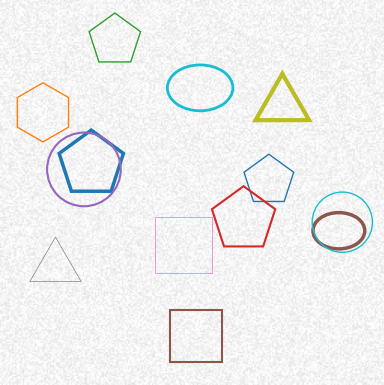[{"shape": "pentagon", "thickness": 1, "radius": 0.34, "center": [0.698, 0.532]}, {"shape": "pentagon", "thickness": 2.5, "radius": 0.44, "center": [0.237, 0.574]}, {"shape": "hexagon", "thickness": 1, "radius": 0.38, "center": [0.112, 0.708]}, {"shape": "pentagon", "thickness": 1, "radius": 0.35, "center": [0.298, 0.896]}, {"shape": "pentagon", "thickness": 1.5, "radius": 0.43, "center": [0.633, 0.43]}, {"shape": "circle", "thickness": 1.5, "radius": 0.48, "center": [0.218, 0.56]}, {"shape": "oval", "thickness": 2.5, "radius": 0.34, "center": [0.88, 0.401]}, {"shape": "square", "thickness": 1.5, "radius": 0.34, "center": [0.509, 0.127]}, {"shape": "square", "thickness": 0.5, "radius": 0.37, "center": [0.476, 0.364]}, {"shape": "triangle", "thickness": 0.5, "radius": 0.38, "center": [0.144, 0.307]}, {"shape": "triangle", "thickness": 3, "radius": 0.4, "center": [0.733, 0.728]}, {"shape": "oval", "thickness": 2, "radius": 0.43, "center": [0.52, 0.772]}, {"shape": "circle", "thickness": 1, "radius": 0.39, "center": [0.889, 0.423]}]